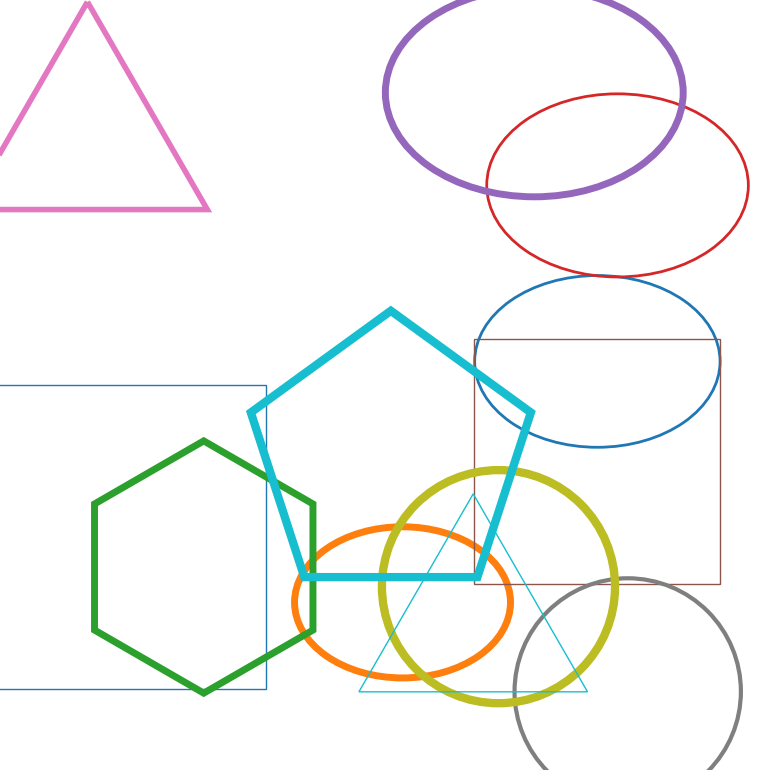[{"shape": "square", "thickness": 0.5, "radius": 0.99, "center": [0.148, 0.303]}, {"shape": "oval", "thickness": 1, "radius": 0.8, "center": [0.776, 0.531]}, {"shape": "oval", "thickness": 2.5, "radius": 0.7, "center": [0.523, 0.218]}, {"shape": "hexagon", "thickness": 2.5, "radius": 0.82, "center": [0.265, 0.264]}, {"shape": "oval", "thickness": 1, "radius": 0.85, "center": [0.802, 0.759]}, {"shape": "oval", "thickness": 2.5, "radius": 0.97, "center": [0.694, 0.88]}, {"shape": "square", "thickness": 0.5, "radius": 0.8, "center": [0.775, 0.4]}, {"shape": "triangle", "thickness": 2, "radius": 0.9, "center": [0.114, 0.818]}, {"shape": "circle", "thickness": 1.5, "radius": 0.73, "center": [0.815, 0.102]}, {"shape": "circle", "thickness": 3, "radius": 0.76, "center": [0.647, 0.238]}, {"shape": "pentagon", "thickness": 3, "radius": 0.96, "center": [0.508, 0.405]}, {"shape": "triangle", "thickness": 0.5, "radius": 0.86, "center": [0.615, 0.187]}]